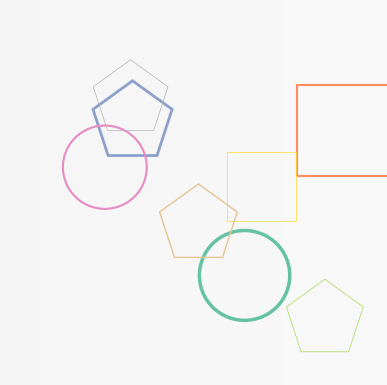[{"shape": "circle", "thickness": 2.5, "radius": 0.58, "center": [0.631, 0.285]}, {"shape": "square", "thickness": 1.5, "radius": 0.59, "center": [0.885, 0.661]}, {"shape": "pentagon", "thickness": 2, "radius": 0.54, "center": [0.342, 0.683]}, {"shape": "circle", "thickness": 1.5, "radius": 0.54, "center": [0.271, 0.566]}, {"shape": "pentagon", "thickness": 0.5, "radius": 0.52, "center": [0.838, 0.171]}, {"shape": "square", "thickness": 0.5, "radius": 0.45, "center": [0.674, 0.516]}, {"shape": "pentagon", "thickness": 1, "radius": 0.53, "center": [0.512, 0.417]}, {"shape": "pentagon", "thickness": 0.5, "radius": 0.51, "center": [0.337, 0.743]}]